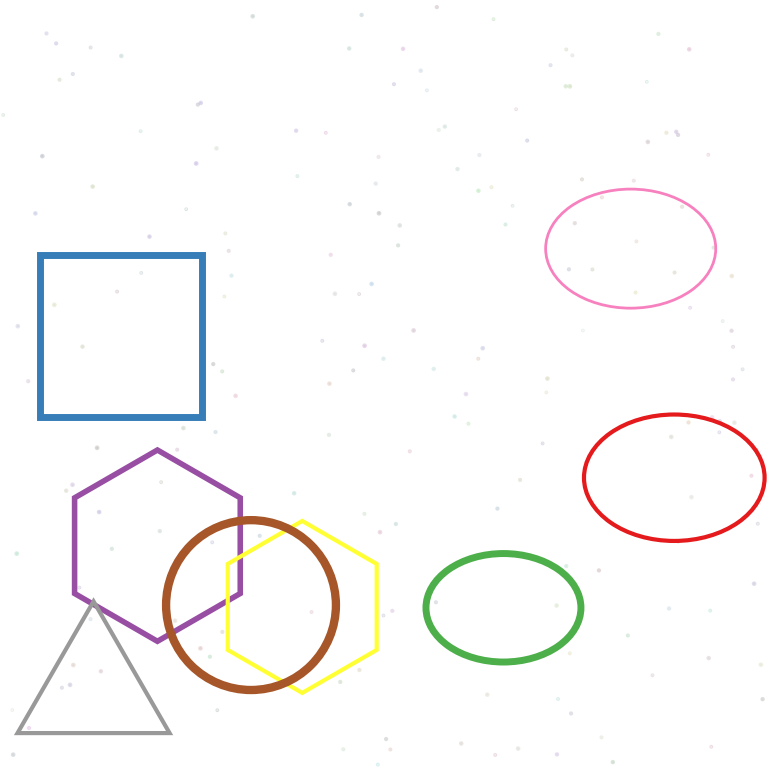[{"shape": "oval", "thickness": 1.5, "radius": 0.59, "center": [0.876, 0.38]}, {"shape": "square", "thickness": 2.5, "radius": 0.53, "center": [0.157, 0.564]}, {"shape": "oval", "thickness": 2.5, "radius": 0.5, "center": [0.654, 0.211]}, {"shape": "hexagon", "thickness": 2, "radius": 0.62, "center": [0.204, 0.291]}, {"shape": "hexagon", "thickness": 1.5, "radius": 0.56, "center": [0.392, 0.212]}, {"shape": "circle", "thickness": 3, "radius": 0.55, "center": [0.326, 0.214]}, {"shape": "oval", "thickness": 1, "radius": 0.55, "center": [0.819, 0.677]}, {"shape": "triangle", "thickness": 1.5, "radius": 0.57, "center": [0.122, 0.105]}]